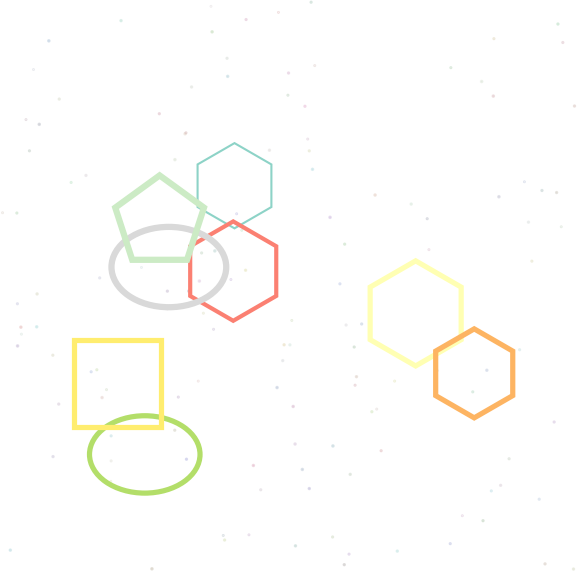[{"shape": "hexagon", "thickness": 1, "radius": 0.37, "center": [0.406, 0.678]}, {"shape": "hexagon", "thickness": 2.5, "radius": 0.45, "center": [0.72, 0.456]}, {"shape": "hexagon", "thickness": 2, "radius": 0.43, "center": [0.404, 0.53]}, {"shape": "hexagon", "thickness": 2.5, "radius": 0.39, "center": [0.821, 0.353]}, {"shape": "oval", "thickness": 2.5, "radius": 0.48, "center": [0.251, 0.212]}, {"shape": "oval", "thickness": 3, "radius": 0.5, "center": [0.292, 0.537]}, {"shape": "pentagon", "thickness": 3, "radius": 0.4, "center": [0.276, 0.615]}, {"shape": "square", "thickness": 2.5, "radius": 0.38, "center": [0.203, 0.335]}]